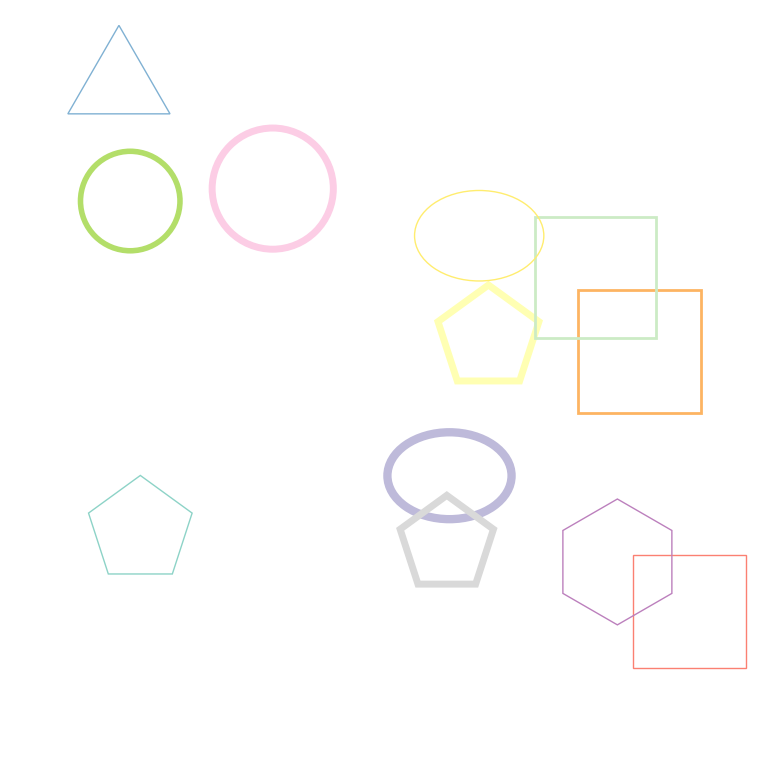[{"shape": "pentagon", "thickness": 0.5, "radius": 0.35, "center": [0.182, 0.312]}, {"shape": "pentagon", "thickness": 2.5, "radius": 0.34, "center": [0.634, 0.561]}, {"shape": "oval", "thickness": 3, "radius": 0.4, "center": [0.584, 0.382]}, {"shape": "square", "thickness": 0.5, "radius": 0.37, "center": [0.895, 0.206]}, {"shape": "triangle", "thickness": 0.5, "radius": 0.38, "center": [0.154, 0.89]}, {"shape": "square", "thickness": 1, "radius": 0.4, "center": [0.831, 0.543]}, {"shape": "circle", "thickness": 2, "radius": 0.32, "center": [0.169, 0.739]}, {"shape": "circle", "thickness": 2.5, "radius": 0.39, "center": [0.354, 0.755]}, {"shape": "pentagon", "thickness": 2.5, "radius": 0.32, "center": [0.58, 0.293]}, {"shape": "hexagon", "thickness": 0.5, "radius": 0.41, "center": [0.802, 0.27]}, {"shape": "square", "thickness": 1, "radius": 0.39, "center": [0.773, 0.64]}, {"shape": "oval", "thickness": 0.5, "radius": 0.42, "center": [0.622, 0.694]}]